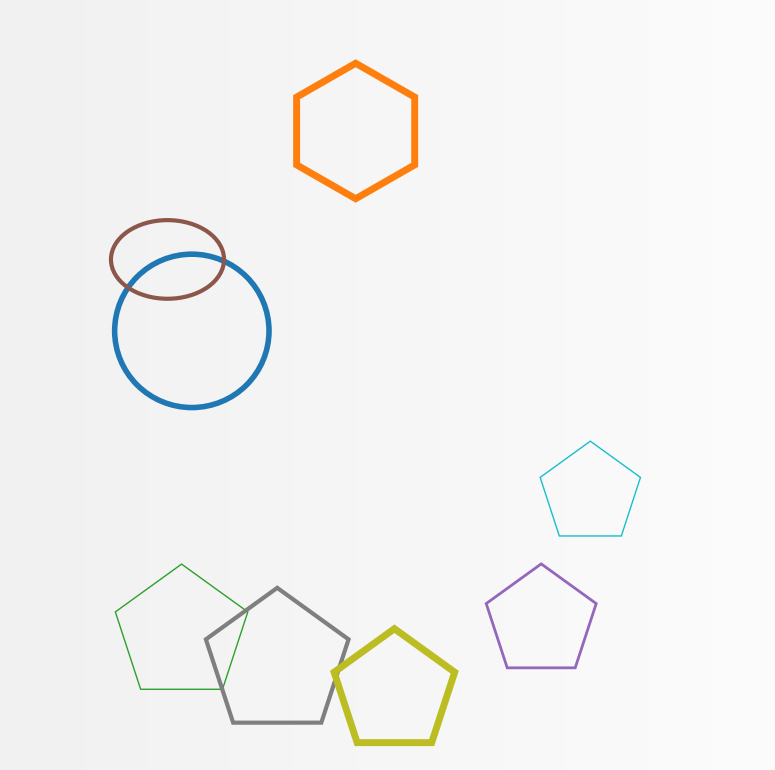[{"shape": "circle", "thickness": 2, "radius": 0.5, "center": [0.248, 0.57]}, {"shape": "hexagon", "thickness": 2.5, "radius": 0.44, "center": [0.459, 0.83]}, {"shape": "pentagon", "thickness": 0.5, "radius": 0.45, "center": [0.234, 0.178]}, {"shape": "pentagon", "thickness": 1, "radius": 0.37, "center": [0.698, 0.193]}, {"shape": "oval", "thickness": 1.5, "radius": 0.36, "center": [0.216, 0.663]}, {"shape": "pentagon", "thickness": 1.5, "radius": 0.48, "center": [0.358, 0.14]}, {"shape": "pentagon", "thickness": 2.5, "radius": 0.41, "center": [0.509, 0.102]}, {"shape": "pentagon", "thickness": 0.5, "radius": 0.34, "center": [0.762, 0.359]}]